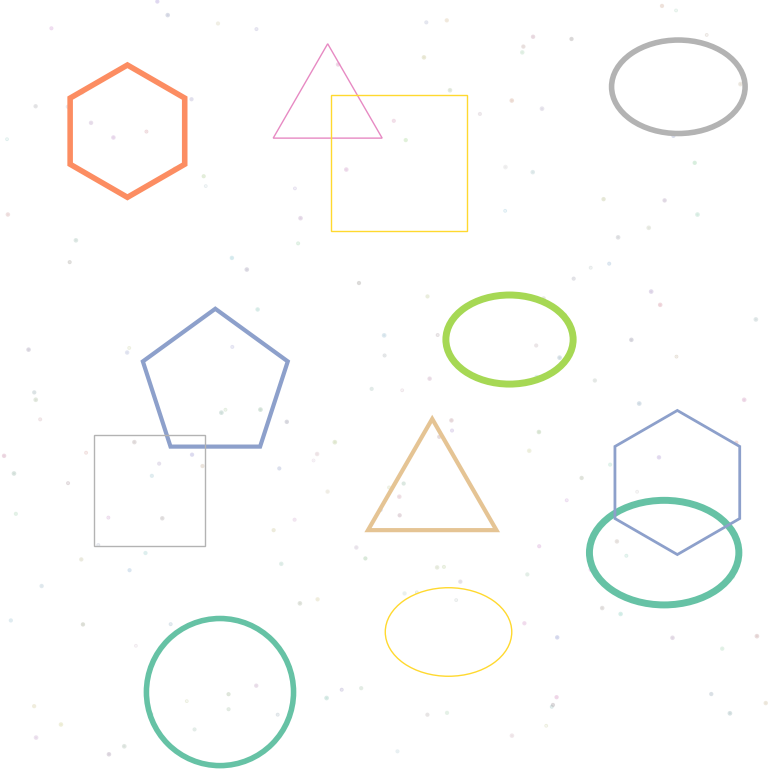[{"shape": "circle", "thickness": 2, "radius": 0.48, "center": [0.286, 0.101]}, {"shape": "oval", "thickness": 2.5, "radius": 0.49, "center": [0.863, 0.282]}, {"shape": "hexagon", "thickness": 2, "radius": 0.43, "center": [0.165, 0.83]}, {"shape": "hexagon", "thickness": 1, "radius": 0.47, "center": [0.88, 0.373]}, {"shape": "pentagon", "thickness": 1.5, "radius": 0.49, "center": [0.28, 0.5]}, {"shape": "triangle", "thickness": 0.5, "radius": 0.41, "center": [0.426, 0.861]}, {"shape": "oval", "thickness": 2.5, "radius": 0.41, "center": [0.662, 0.559]}, {"shape": "oval", "thickness": 0.5, "radius": 0.41, "center": [0.582, 0.179]}, {"shape": "square", "thickness": 0.5, "radius": 0.44, "center": [0.518, 0.788]}, {"shape": "triangle", "thickness": 1.5, "radius": 0.48, "center": [0.561, 0.36]}, {"shape": "square", "thickness": 0.5, "radius": 0.36, "center": [0.194, 0.363]}, {"shape": "oval", "thickness": 2, "radius": 0.43, "center": [0.881, 0.887]}]